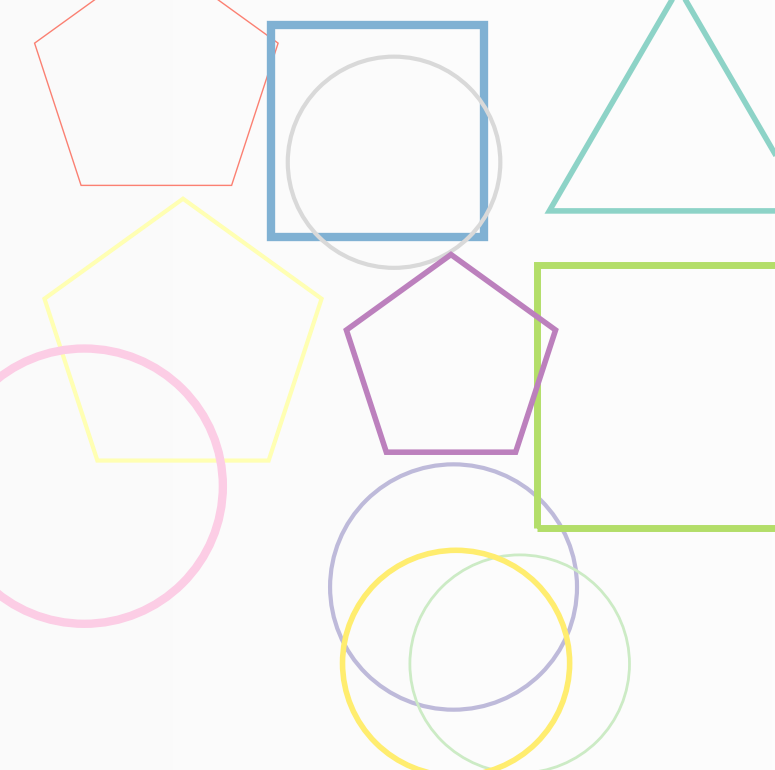[{"shape": "triangle", "thickness": 2, "radius": 0.96, "center": [0.876, 0.822]}, {"shape": "pentagon", "thickness": 1.5, "radius": 0.94, "center": [0.236, 0.554]}, {"shape": "circle", "thickness": 1.5, "radius": 0.8, "center": [0.585, 0.238]}, {"shape": "pentagon", "thickness": 0.5, "radius": 0.83, "center": [0.202, 0.893]}, {"shape": "square", "thickness": 3, "radius": 0.69, "center": [0.487, 0.83]}, {"shape": "square", "thickness": 2.5, "radius": 0.85, "center": [0.864, 0.485]}, {"shape": "circle", "thickness": 3, "radius": 0.89, "center": [0.109, 0.369]}, {"shape": "circle", "thickness": 1.5, "radius": 0.69, "center": [0.508, 0.789]}, {"shape": "pentagon", "thickness": 2, "radius": 0.71, "center": [0.582, 0.528]}, {"shape": "circle", "thickness": 1, "radius": 0.71, "center": [0.671, 0.138]}, {"shape": "circle", "thickness": 2, "radius": 0.73, "center": [0.588, 0.139]}]